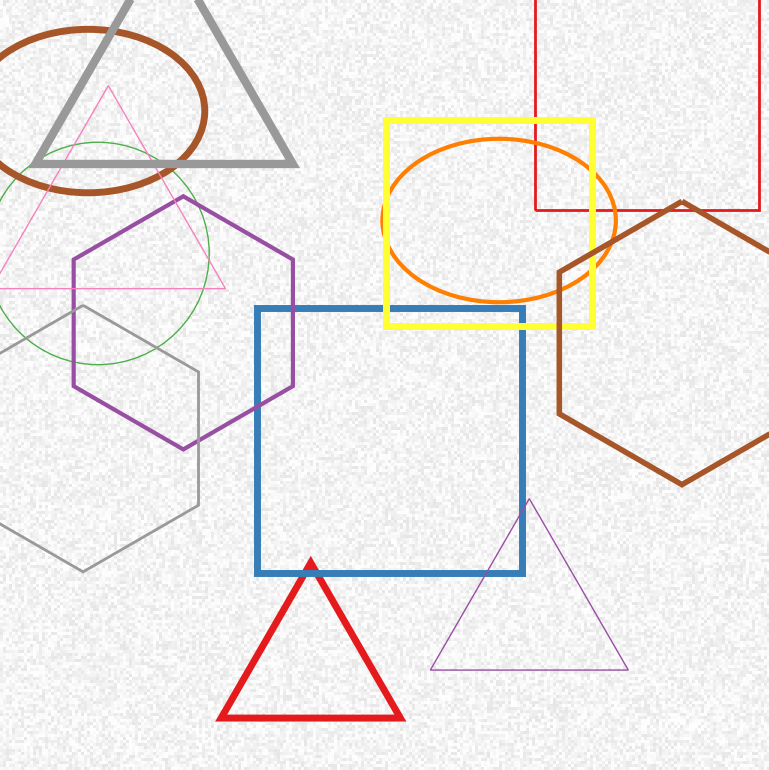[{"shape": "square", "thickness": 1, "radius": 0.73, "center": [0.84, 0.873]}, {"shape": "triangle", "thickness": 2.5, "radius": 0.67, "center": [0.404, 0.135]}, {"shape": "square", "thickness": 2.5, "radius": 0.86, "center": [0.505, 0.428]}, {"shape": "circle", "thickness": 0.5, "radius": 0.72, "center": [0.127, 0.671]}, {"shape": "triangle", "thickness": 0.5, "radius": 0.74, "center": [0.687, 0.204]}, {"shape": "hexagon", "thickness": 1.5, "radius": 0.82, "center": [0.238, 0.581]}, {"shape": "oval", "thickness": 1.5, "radius": 0.76, "center": [0.648, 0.714]}, {"shape": "square", "thickness": 2.5, "radius": 0.67, "center": [0.635, 0.711]}, {"shape": "hexagon", "thickness": 2, "radius": 0.92, "center": [0.886, 0.555]}, {"shape": "oval", "thickness": 2.5, "radius": 0.76, "center": [0.114, 0.856]}, {"shape": "triangle", "thickness": 0.5, "radius": 0.88, "center": [0.141, 0.713]}, {"shape": "hexagon", "thickness": 1, "radius": 0.87, "center": [0.108, 0.43]}, {"shape": "triangle", "thickness": 3, "radius": 0.96, "center": [0.213, 0.884]}]